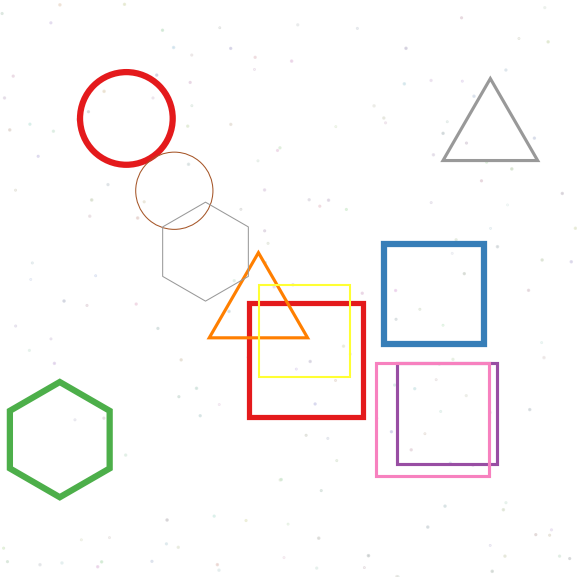[{"shape": "circle", "thickness": 3, "radius": 0.4, "center": [0.219, 0.794]}, {"shape": "square", "thickness": 2.5, "radius": 0.49, "center": [0.53, 0.376]}, {"shape": "square", "thickness": 3, "radius": 0.43, "center": [0.751, 0.49]}, {"shape": "hexagon", "thickness": 3, "radius": 0.5, "center": [0.104, 0.238]}, {"shape": "square", "thickness": 1.5, "radius": 0.43, "center": [0.774, 0.283]}, {"shape": "triangle", "thickness": 1.5, "radius": 0.49, "center": [0.447, 0.463]}, {"shape": "square", "thickness": 1, "radius": 0.4, "center": [0.527, 0.425]}, {"shape": "circle", "thickness": 0.5, "radius": 0.33, "center": [0.302, 0.669]}, {"shape": "square", "thickness": 1.5, "radius": 0.49, "center": [0.749, 0.272]}, {"shape": "triangle", "thickness": 1.5, "radius": 0.47, "center": [0.849, 0.768]}, {"shape": "hexagon", "thickness": 0.5, "radius": 0.43, "center": [0.356, 0.563]}]